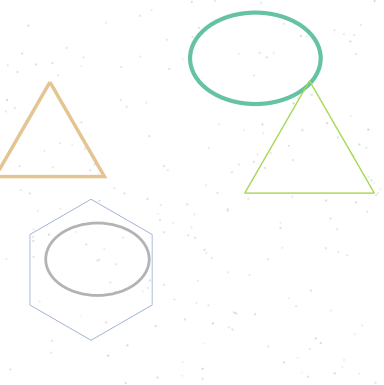[{"shape": "oval", "thickness": 3, "radius": 0.85, "center": [0.663, 0.849]}, {"shape": "hexagon", "thickness": 0.5, "radius": 0.92, "center": [0.236, 0.299]}, {"shape": "triangle", "thickness": 1, "radius": 0.97, "center": [0.804, 0.596]}, {"shape": "triangle", "thickness": 2.5, "radius": 0.82, "center": [0.13, 0.623]}, {"shape": "oval", "thickness": 2, "radius": 0.67, "center": [0.253, 0.327]}]